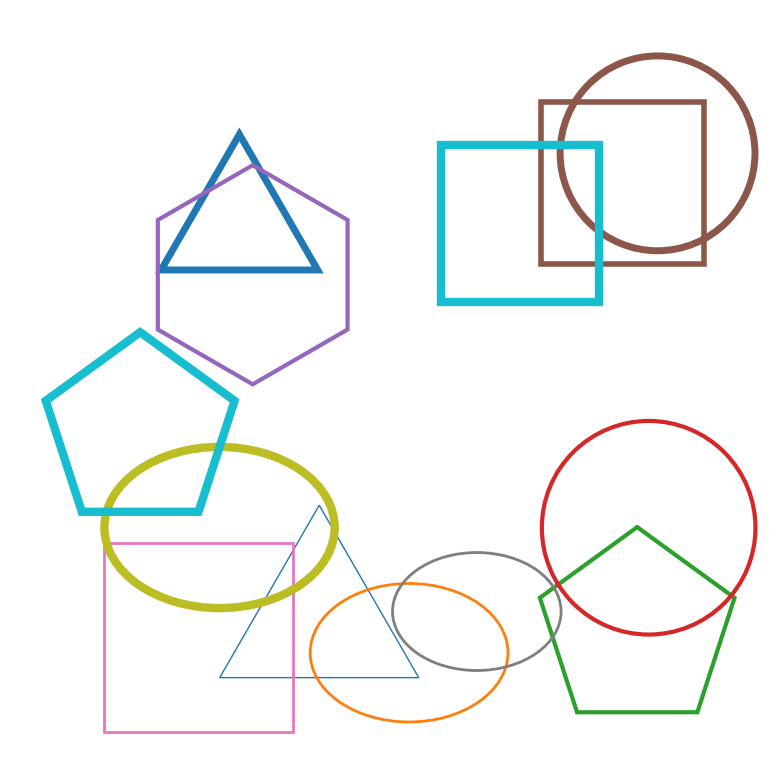[{"shape": "triangle", "thickness": 2.5, "radius": 0.59, "center": [0.311, 0.708]}, {"shape": "triangle", "thickness": 0.5, "radius": 0.75, "center": [0.415, 0.195]}, {"shape": "oval", "thickness": 1, "radius": 0.64, "center": [0.531, 0.152]}, {"shape": "pentagon", "thickness": 1.5, "radius": 0.66, "center": [0.828, 0.183]}, {"shape": "circle", "thickness": 1.5, "radius": 0.69, "center": [0.842, 0.315]}, {"shape": "hexagon", "thickness": 1.5, "radius": 0.71, "center": [0.328, 0.643]}, {"shape": "square", "thickness": 2, "radius": 0.53, "center": [0.808, 0.762]}, {"shape": "circle", "thickness": 2.5, "radius": 0.63, "center": [0.854, 0.801]}, {"shape": "square", "thickness": 1, "radius": 0.61, "center": [0.257, 0.172]}, {"shape": "oval", "thickness": 1, "radius": 0.55, "center": [0.619, 0.206]}, {"shape": "oval", "thickness": 3, "radius": 0.75, "center": [0.285, 0.315]}, {"shape": "square", "thickness": 3, "radius": 0.51, "center": [0.676, 0.71]}, {"shape": "pentagon", "thickness": 3, "radius": 0.64, "center": [0.182, 0.44]}]